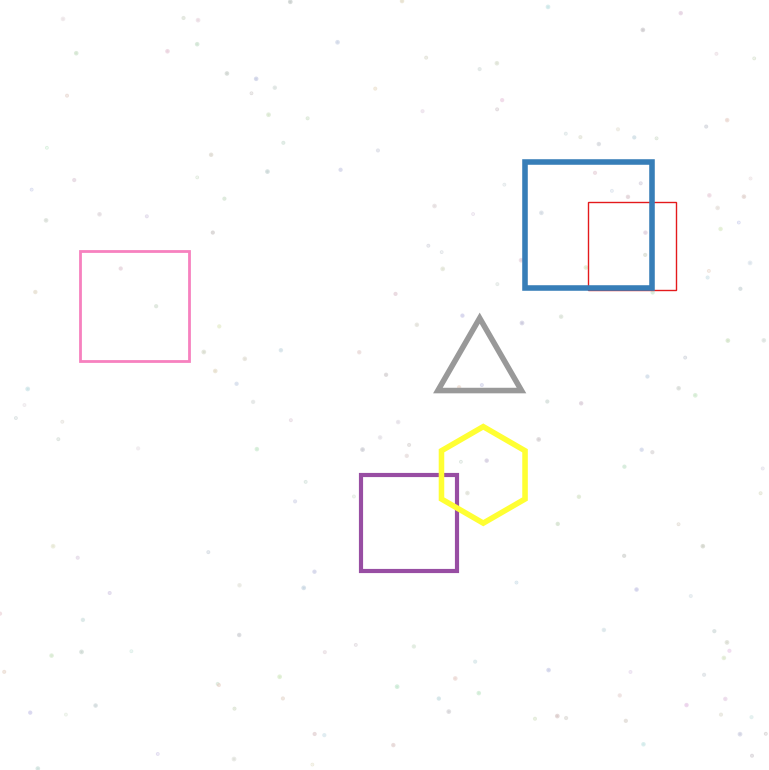[{"shape": "square", "thickness": 0.5, "radius": 0.29, "center": [0.82, 0.68]}, {"shape": "square", "thickness": 2, "radius": 0.41, "center": [0.764, 0.708]}, {"shape": "square", "thickness": 1.5, "radius": 0.31, "center": [0.531, 0.321]}, {"shape": "hexagon", "thickness": 2, "radius": 0.31, "center": [0.628, 0.383]}, {"shape": "square", "thickness": 1, "radius": 0.35, "center": [0.175, 0.603]}, {"shape": "triangle", "thickness": 2, "radius": 0.31, "center": [0.623, 0.524]}]